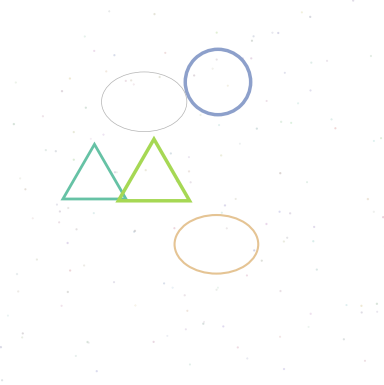[{"shape": "triangle", "thickness": 2, "radius": 0.47, "center": [0.245, 0.53]}, {"shape": "circle", "thickness": 2.5, "radius": 0.42, "center": [0.566, 0.787]}, {"shape": "triangle", "thickness": 2.5, "radius": 0.53, "center": [0.4, 0.532]}, {"shape": "oval", "thickness": 1.5, "radius": 0.54, "center": [0.562, 0.365]}, {"shape": "oval", "thickness": 0.5, "radius": 0.55, "center": [0.374, 0.736]}]